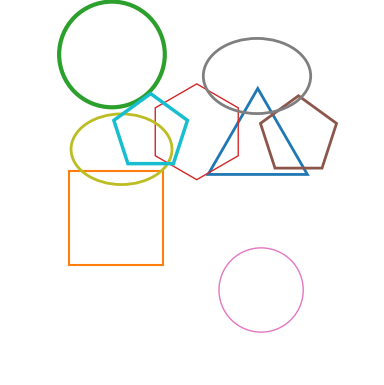[{"shape": "triangle", "thickness": 2, "radius": 0.74, "center": [0.669, 0.621]}, {"shape": "square", "thickness": 1.5, "radius": 0.61, "center": [0.302, 0.434]}, {"shape": "circle", "thickness": 3, "radius": 0.69, "center": [0.291, 0.859]}, {"shape": "hexagon", "thickness": 1, "radius": 0.62, "center": [0.511, 0.658]}, {"shape": "pentagon", "thickness": 2, "radius": 0.52, "center": [0.775, 0.647]}, {"shape": "circle", "thickness": 1, "radius": 0.55, "center": [0.678, 0.247]}, {"shape": "oval", "thickness": 2, "radius": 0.7, "center": [0.668, 0.803]}, {"shape": "oval", "thickness": 2, "radius": 0.66, "center": [0.316, 0.612]}, {"shape": "pentagon", "thickness": 2.5, "radius": 0.5, "center": [0.391, 0.656]}]